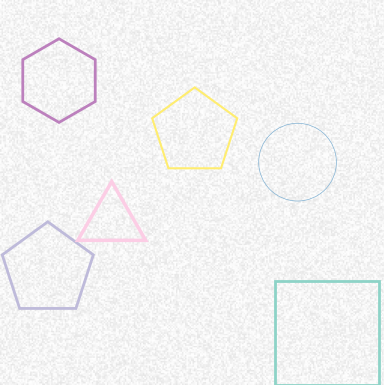[{"shape": "square", "thickness": 2, "radius": 0.67, "center": [0.849, 0.135]}, {"shape": "pentagon", "thickness": 2, "radius": 0.62, "center": [0.124, 0.3]}, {"shape": "circle", "thickness": 0.5, "radius": 0.5, "center": [0.773, 0.579]}, {"shape": "triangle", "thickness": 2.5, "radius": 0.51, "center": [0.29, 0.427]}, {"shape": "hexagon", "thickness": 2, "radius": 0.54, "center": [0.153, 0.791]}, {"shape": "pentagon", "thickness": 1.5, "radius": 0.58, "center": [0.506, 0.657]}]